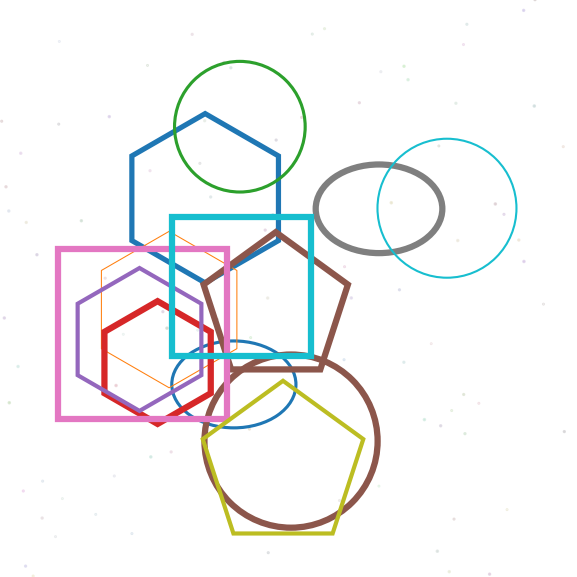[{"shape": "hexagon", "thickness": 2.5, "radius": 0.73, "center": [0.355, 0.656]}, {"shape": "oval", "thickness": 1.5, "radius": 0.54, "center": [0.405, 0.334]}, {"shape": "hexagon", "thickness": 0.5, "radius": 0.68, "center": [0.293, 0.463]}, {"shape": "circle", "thickness": 1.5, "radius": 0.57, "center": [0.415, 0.78]}, {"shape": "hexagon", "thickness": 3, "radius": 0.53, "center": [0.273, 0.371]}, {"shape": "hexagon", "thickness": 2, "radius": 0.62, "center": [0.242, 0.411]}, {"shape": "circle", "thickness": 3, "radius": 0.75, "center": [0.504, 0.235]}, {"shape": "pentagon", "thickness": 3, "radius": 0.66, "center": [0.477, 0.466]}, {"shape": "square", "thickness": 3, "radius": 0.74, "center": [0.247, 0.42]}, {"shape": "oval", "thickness": 3, "radius": 0.55, "center": [0.656, 0.638]}, {"shape": "pentagon", "thickness": 2, "radius": 0.73, "center": [0.49, 0.194]}, {"shape": "square", "thickness": 3, "radius": 0.6, "center": [0.418, 0.503]}, {"shape": "circle", "thickness": 1, "radius": 0.6, "center": [0.774, 0.639]}]